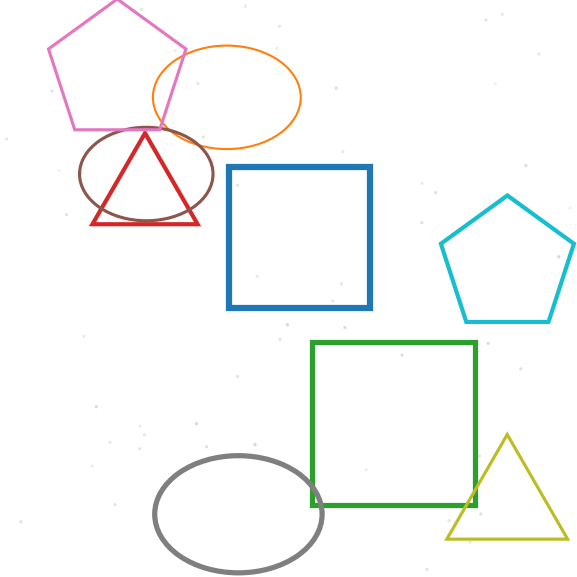[{"shape": "square", "thickness": 3, "radius": 0.61, "center": [0.518, 0.588]}, {"shape": "oval", "thickness": 1, "radius": 0.64, "center": [0.393, 0.831]}, {"shape": "square", "thickness": 2.5, "radius": 0.71, "center": [0.682, 0.265]}, {"shape": "triangle", "thickness": 2, "radius": 0.53, "center": [0.251, 0.663]}, {"shape": "oval", "thickness": 1.5, "radius": 0.58, "center": [0.253, 0.698]}, {"shape": "pentagon", "thickness": 1.5, "radius": 0.63, "center": [0.203, 0.876]}, {"shape": "oval", "thickness": 2.5, "radius": 0.72, "center": [0.413, 0.109]}, {"shape": "triangle", "thickness": 1.5, "radius": 0.6, "center": [0.878, 0.126]}, {"shape": "pentagon", "thickness": 2, "radius": 0.61, "center": [0.879, 0.54]}]